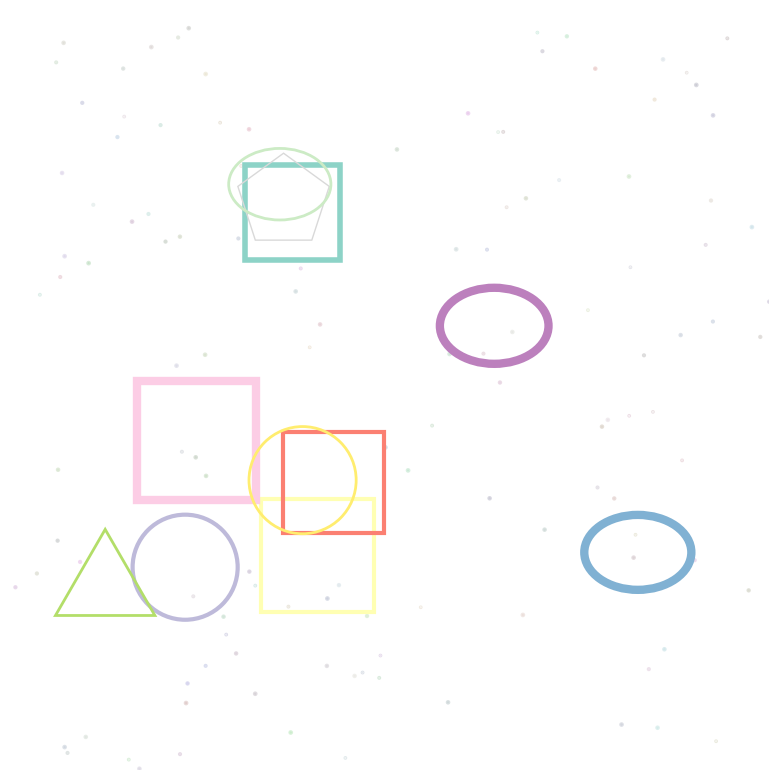[{"shape": "square", "thickness": 2, "radius": 0.31, "center": [0.38, 0.725]}, {"shape": "square", "thickness": 1.5, "radius": 0.37, "center": [0.413, 0.279]}, {"shape": "circle", "thickness": 1.5, "radius": 0.34, "center": [0.24, 0.263]}, {"shape": "square", "thickness": 1.5, "radius": 0.33, "center": [0.433, 0.373]}, {"shape": "oval", "thickness": 3, "radius": 0.35, "center": [0.828, 0.283]}, {"shape": "triangle", "thickness": 1, "radius": 0.37, "center": [0.137, 0.238]}, {"shape": "square", "thickness": 3, "radius": 0.39, "center": [0.256, 0.428]}, {"shape": "pentagon", "thickness": 0.5, "radius": 0.31, "center": [0.368, 0.739]}, {"shape": "oval", "thickness": 3, "radius": 0.35, "center": [0.642, 0.577]}, {"shape": "oval", "thickness": 1, "radius": 0.33, "center": [0.363, 0.761]}, {"shape": "circle", "thickness": 1, "radius": 0.35, "center": [0.393, 0.376]}]